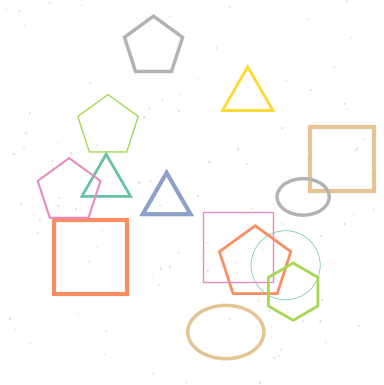[{"shape": "triangle", "thickness": 2, "radius": 0.36, "center": [0.276, 0.526]}, {"shape": "circle", "thickness": 0.5, "radius": 0.45, "center": [0.742, 0.311]}, {"shape": "square", "thickness": 3, "radius": 0.48, "center": [0.235, 0.332]}, {"shape": "pentagon", "thickness": 2, "radius": 0.49, "center": [0.663, 0.316]}, {"shape": "triangle", "thickness": 3, "radius": 0.36, "center": [0.433, 0.48]}, {"shape": "square", "thickness": 1, "radius": 0.45, "center": [0.619, 0.359]}, {"shape": "pentagon", "thickness": 1.5, "radius": 0.43, "center": [0.18, 0.504]}, {"shape": "hexagon", "thickness": 2, "radius": 0.37, "center": [0.761, 0.242]}, {"shape": "pentagon", "thickness": 1, "radius": 0.41, "center": [0.281, 0.672]}, {"shape": "triangle", "thickness": 2, "radius": 0.38, "center": [0.643, 0.751]}, {"shape": "square", "thickness": 3, "radius": 0.41, "center": [0.888, 0.587]}, {"shape": "oval", "thickness": 2.5, "radius": 0.49, "center": [0.587, 0.138]}, {"shape": "oval", "thickness": 2.5, "radius": 0.34, "center": [0.787, 0.489]}, {"shape": "pentagon", "thickness": 2.5, "radius": 0.4, "center": [0.399, 0.879]}]